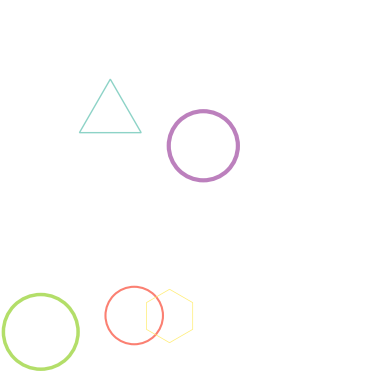[{"shape": "triangle", "thickness": 1, "radius": 0.46, "center": [0.287, 0.702]}, {"shape": "circle", "thickness": 1.5, "radius": 0.37, "center": [0.349, 0.18]}, {"shape": "circle", "thickness": 2.5, "radius": 0.48, "center": [0.106, 0.138]}, {"shape": "circle", "thickness": 3, "radius": 0.45, "center": [0.528, 0.621]}, {"shape": "hexagon", "thickness": 0.5, "radius": 0.35, "center": [0.44, 0.179]}]